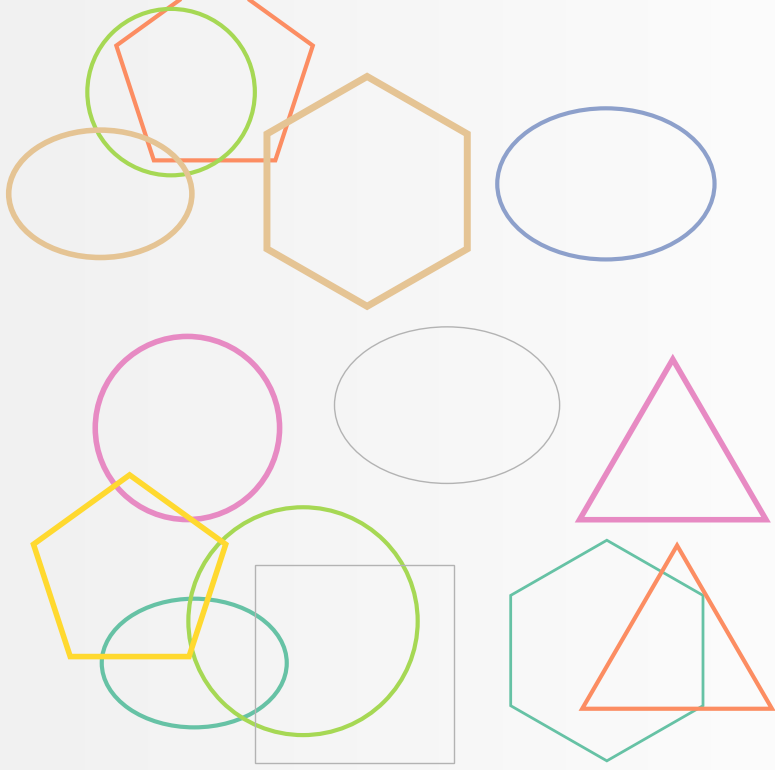[{"shape": "oval", "thickness": 1.5, "radius": 0.6, "center": [0.251, 0.139]}, {"shape": "hexagon", "thickness": 1, "radius": 0.72, "center": [0.783, 0.155]}, {"shape": "pentagon", "thickness": 1.5, "radius": 0.67, "center": [0.277, 0.9]}, {"shape": "triangle", "thickness": 1.5, "radius": 0.71, "center": [0.874, 0.15]}, {"shape": "oval", "thickness": 1.5, "radius": 0.7, "center": [0.782, 0.761]}, {"shape": "circle", "thickness": 2, "radius": 0.59, "center": [0.242, 0.444]}, {"shape": "triangle", "thickness": 2, "radius": 0.69, "center": [0.868, 0.394]}, {"shape": "circle", "thickness": 1.5, "radius": 0.74, "center": [0.391, 0.193]}, {"shape": "circle", "thickness": 1.5, "radius": 0.54, "center": [0.221, 0.88]}, {"shape": "pentagon", "thickness": 2, "radius": 0.65, "center": [0.167, 0.253]}, {"shape": "hexagon", "thickness": 2.5, "radius": 0.75, "center": [0.474, 0.751]}, {"shape": "oval", "thickness": 2, "radius": 0.59, "center": [0.129, 0.748]}, {"shape": "square", "thickness": 0.5, "radius": 0.64, "center": [0.457, 0.137]}, {"shape": "oval", "thickness": 0.5, "radius": 0.73, "center": [0.577, 0.474]}]